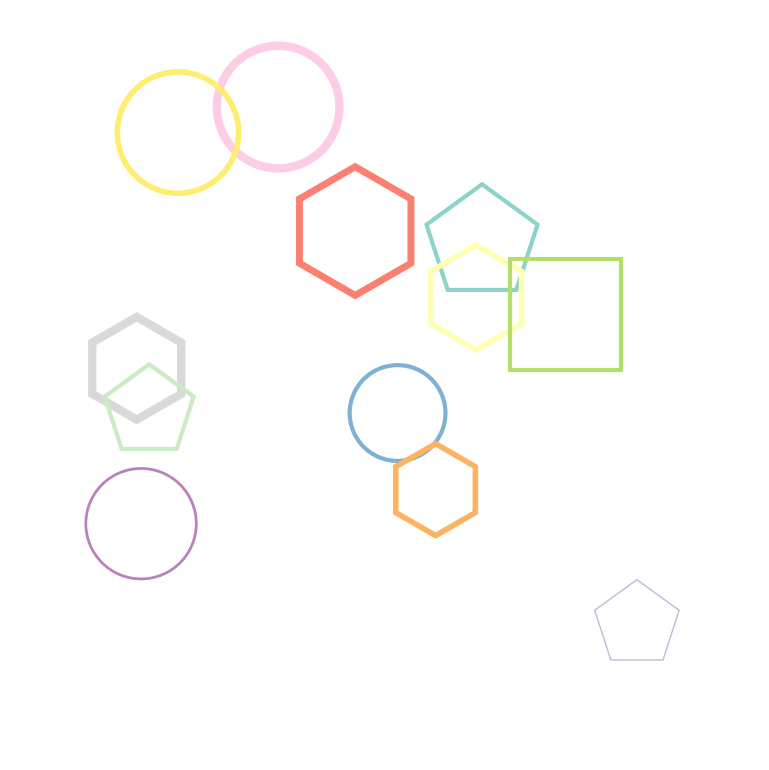[{"shape": "pentagon", "thickness": 1.5, "radius": 0.38, "center": [0.626, 0.685]}, {"shape": "hexagon", "thickness": 2, "radius": 0.34, "center": [0.618, 0.613]}, {"shape": "pentagon", "thickness": 0.5, "radius": 0.29, "center": [0.827, 0.19]}, {"shape": "hexagon", "thickness": 2.5, "radius": 0.42, "center": [0.461, 0.7]}, {"shape": "circle", "thickness": 1.5, "radius": 0.31, "center": [0.516, 0.464]}, {"shape": "hexagon", "thickness": 2, "radius": 0.3, "center": [0.566, 0.364]}, {"shape": "square", "thickness": 1.5, "radius": 0.36, "center": [0.734, 0.592]}, {"shape": "circle", "thickness": 3, "radius": 0.4, "center": [0.361, 0.861]}, {"shape": "hexagon", "thickness": 3, "radius": 0.33, "center": [0.178, 0.522]}, {"shape": "circle", "thickness": 1, "radius": 0.36, "center": [0.183, 0.32]}, {"shape": "pentagon", "thickness": 1.5, "radius": 0.3, "center": [0.194, 0.466]}, {"shape": "circle", "thickness": 2, "radius": 0.39, "center": [0.231, 0.828]}]